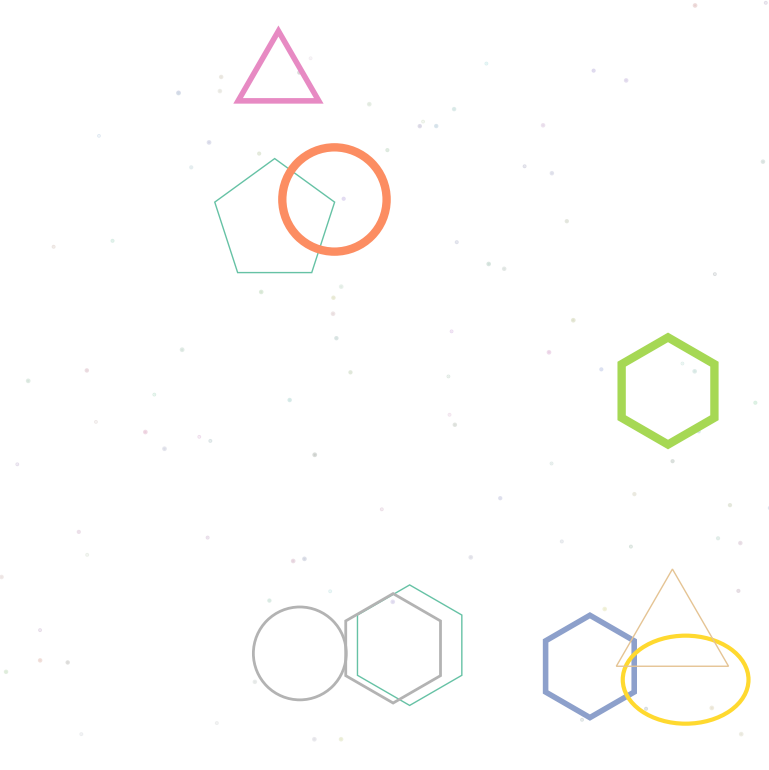[{"shape": "hexagon", "thickness": 0.5, "radius": 0.39, "center": [0.532, 0.162]}, {"shape": "pentagon", "thickness": 0.5, "radius": 0.41, "center": [0.357, 0.712]}, {"shape": "circle", "thickness": 3, "radius": 0.34, "center": [0.434, 0.741]}, {"shape": "hexagon", "thickness": 2, "radius": 0.33, "center": [0.766, 0.135]}, {"shape": "triangle", "thickness": 2, "radius": 0.3, "center": [0.362, 0.899]}, {"shape": "hexagon", "thickness": 3, "radius": 0.35, "center": [0.868, 0.492]}, {"shape": "oval", "thickness": 1.5, "radius": 0.41, "center": [0.89, 0.117]}, {"shape": "triangle", "thickness": 0.5, "radius": 0.42, "center": [0.873, 0.177]}, {"shape": "circle", "thickness": 1, "radius": 0.3, "center": [0.389, 0.151]}, {"shape": "hexagon", "thickness": 1, "radius": 0.36, "center": [0.511, 0.158]}]